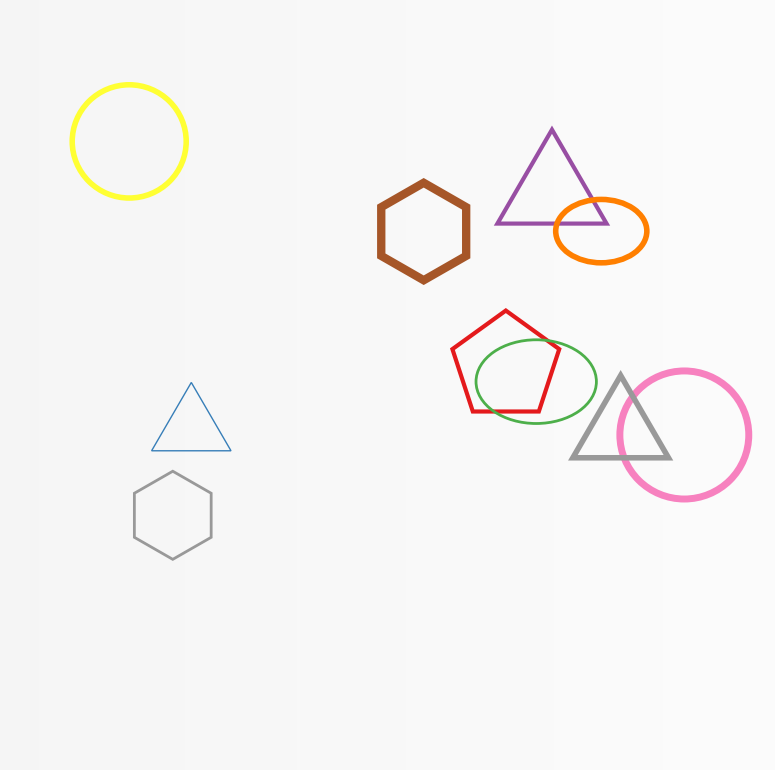[{"shape": "pentagon", "thickness": 1.5, "radius": 0.36, "center": [0.653, 0.524]}, {"shape": "triangle", "thickness": 0.5, "radius": 0.3, "center": [0.247, 0.444]}, {"shape": "oval", "thickness": 1, "radius": 0.39, "center": [0.692, 0.504]}, {"shape": "triangle", "thickness": 1.5, "radius": 0.41, "center": [0.712, 0.75]}, {"shape": "oval", "thickness": 2, "radius": 0.29, "center": [0.776, 0.7]}, {"shape": "circle", "thickness": 2, "radius": 0.37, "center": [0.167, 0.816]}, {"shape": "hexagon", "thickness": 3, "radius": 0.32, "center": [0.547, 0.699]}, {"shape": "circle", "thickness": 2.5, "radius": 0.42, "center": [0.883, 0.435]}, {"shape": "hexagon", "thickness": 1, "radius": 0.29, "center": [0.223, 0.331]}, {"shape": "triangle", "thickness": 2, "radius": 0.36, "center": [0.801, 0.441]}]